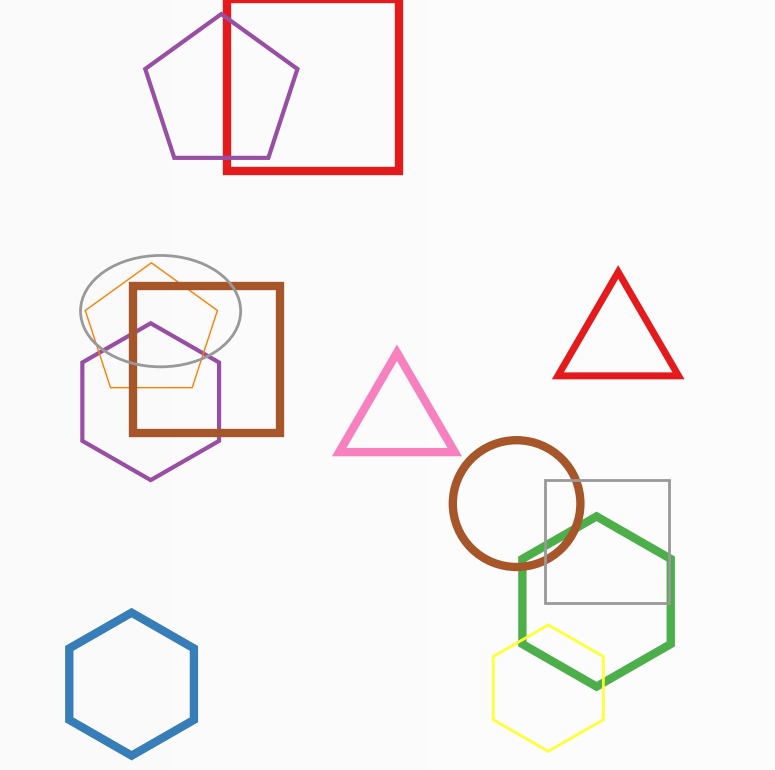[{"shape": "triangle", "thickness": 2.5, "radius": 0.45, "center": [0.798, 0.557]}, {"shape": "square", "thickness": 3, "radius": 0.56, "center": [0.404, 0.89]}, {"shape": "hexagon", "thickness": 3, "radius": 0.46, "center": [0.17, 0.112]}, {"shape": "hexagon", "thickness": 3, "radius": 0.55, "center": [0.77, 0.219]}, {"shape": "hexagon", "thickness": 1.5, "radius": 0.51, "center": [0.194, 0.478]}, {"shape": "pentagon", "thickness": 1.5, "radius": 0.52, "center": [0.286, 0.879]}, {"shape": "pentagon", "thickness": 0.5, "radius": 0.45, "center": [0.195, 0.569]}, {"shape": "hexagon", "thickness": 1, "radius": 0.41, "center": [0.707, 0.106]}, {"shape": "circle", "thickness": 3, "radius": 0.41, "center": [0.667, 0.346]}, {"shape": "square", "thickness": 3, "radius": 0.48, "center": [0.266, 0.533]}, {"shape": "triangle", "thickness": 3, "radius": 0.43, "center": [0.512, 0.456]}, {"shape": "square", "thickness": 1, "radius": 0.4, "center": [0.784, 0.297]}, {"shape": "oval", "thickness": 1, "radius": 0.52, "center": [0.207, 0.596]}]